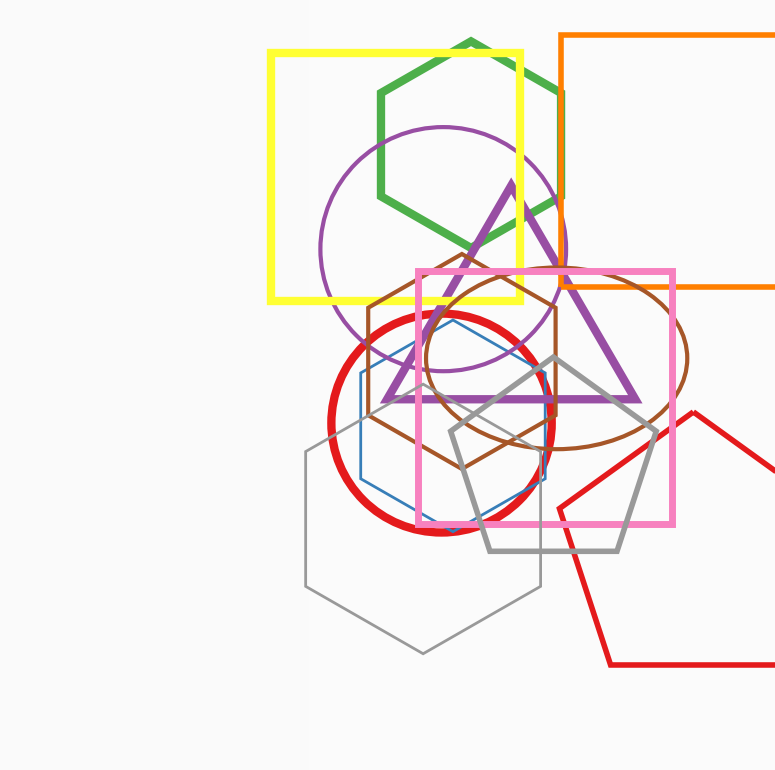[{"shape": "pentagon", "thickness": 2, "radius": 0.91, "center": [0.895, 0.283]}, {"shape": "circle", "thickness": 3, "radius": 0.71, "center": [0.57, 0.451]}, {"shape": "hexagon", "thickness": 1, "radius": 0.69, "center": [0.584, 0.447]}, {"shape": "hexagon", "thickness": 3, "radius": 0.67, "center": [0.608, 0.812]}, {"shape": "triangle", "thickness": 3, "radius": 0.92, "center": [0.66, 0.574]}, {"shape": "circle", "thickness": 1.5, "radius": 0.79, "center": [0.572, 0.676]}, {"shape": "square", "thickness": 2, "radius": 0.82, "center": [0.888, 0.791]}, {"shape": "square", "thickness": 3, "radius": 0.81, "center": [0.51, 0.771]}, {"shape": "oval", "thickness": 1.5, "radius": 0.84, "center": [0.718, 0.535]}, {"shape": "hexagon", "thickness": 1.5, "radius": 0.7, "center": [0.596, 0.531]}, {"shape": "square", "thickness": 2.5, "radius": 0.82, "center": [0.704, 0.484]}, {"shape": "pentagon", "thickness": 2, "radius": 0.7, "center": [0.714, 0.397]}, {"shape": "hexagon", "thickness": 1, "radius": 0.88, "center": [0.546, 0.326]}]